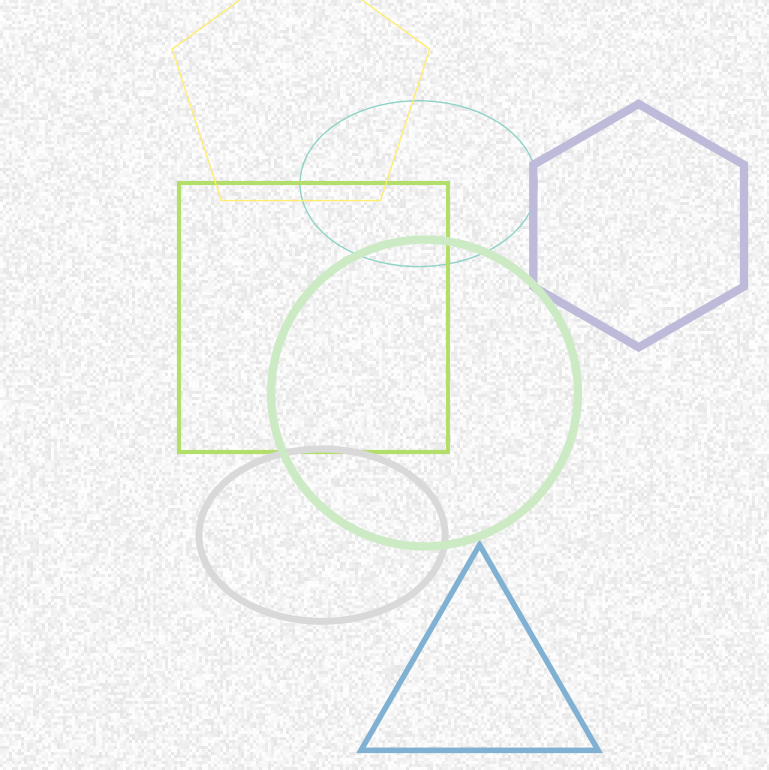[{"shape": "oval", "thickness": 0.5, "radius": 0.77, "center": [0.543, 0.761]}, {"shape": "hexagon", "thickness": 3, "radius": 0.79, "center": [0.829, 0.707]}, {"shape": "triangle", "thickness": 2, "radius": 0.89, "center": [0.623, 0.114]}, {"shape": "square", "thickness": 1.5, "radius": 0.88, "center": [0.407, 0.588]}, {"shape": "oval", "thickness": 2.5, "radius": 0.8, "center": [0.418, 0.305]}, {"shape": "circle", "thickness": 3, "radius": 1.0, "center": [0.551, 0.49]}, {"shape": "pentagon", "thickness": 0.5, "radius": 0.88, "center": [0.391, 0.882]}]